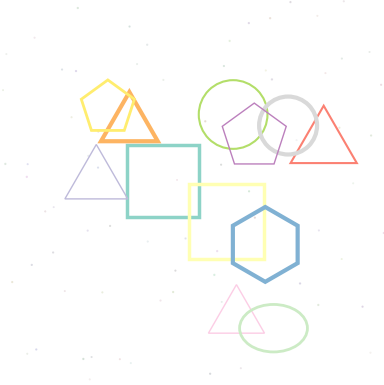[{"shape": "square", "thickness": 2.5, "radius": 0.47, "center": [0.423, 0.53]}, {"shape": "square", "thickness": 2.5, "radius": 0.49, "center": [0.589, 0.425]}, {"shape": "triangle", "thickness": 1, "radius": 0.47, "center": [0.25, 0.531]}, {"shape": "triangle", "thickness": 1.5, "radius": 0.5, "center": [0.841, 0.626]}, {"shape": "hexagon", "thickness": 3, "radius": 0.49, "center": [0.689, 0.365]}, {"shape": "triangle", "thickness": 3, "radius": 0.43, "center": [0.336, 0.676]}, {"shape": "circle", "thickness": 1.5, "radius": 0.45, "center": [0.605, 0.703]}, {"shape": "triangle", "thickness": 1, "radius": 0.42, "center": [0.614, 0.177]}, {"shape": "circle", "thickness": 3, "radius": 0.38, "center": [0.748, 0.674]}, {"shape": "pentagon", "thickness": 1, "radius": 0.44, "center": [0.66, 0.645]}, {"shape": "oval", "thickness": 2, "radius": 0.44, "center": [0.71, 0.148]}, {"shape": "pentagon", "thickness": 2, "radius": 0.36, "center": [0.28, 0.72]}]